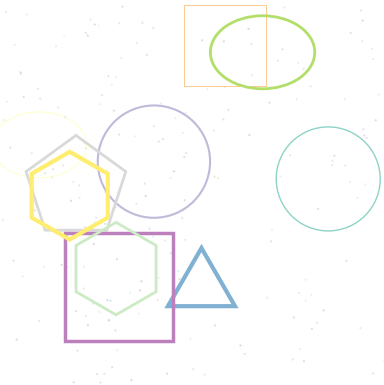[{"shape": "circle", "thickness": 1, "radius": 0.68, "center": [0.853, 0.535]}, {"shape": "oval", "thickness": 0.5, "radius": 0.61, "center": [0.102, 0.624]}, {"shape": "circle", "thickness": 1.5, "radius": 0.73, "center": [0.4, 0.58]}, {"shape": "triangle", "thickness": 3, "radius": 0.5, "center": [0.523, 0.255]}, {"shape": "square", "thickness": 0.5, "radius": 0.53, "center": [0.585, 0.881]}, {"shape": "oval", "thickness": 2, "radius": 0.68, "center": [0.682, 0.864]}, {"shape": "pentagon", "thickness": 2, "radius": 0.68, "center": [0.197, 0.512]}, {"shape": "square", "thickness": 2.5, "radius": 0.7, "center": [0.309, 0.254]}, {"shape": "hexagon", "thickness": 2, "radius": 0.6, "center": [0.301, 0.302]}, {"shape": "hexagon", "thickness": 3, "radius": 0.57, "center": [0.181, 0.492]}]